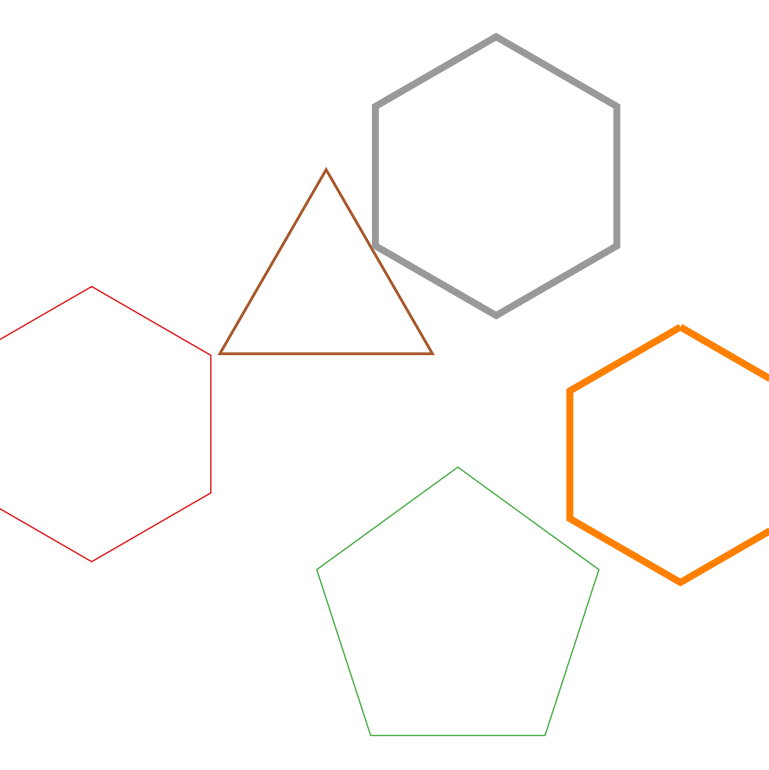[{"shape": "hexagon", "thickness": 0.5, "radius": 0.89, "center": [0.119, 0.449]}, {"shape": "pentagon", "thickness": 0.5, "radius": 0.96, "center": [0.595, 0.201]}, {"shape": "hexagon", "thickness": 2.5, "radius": 0.83, "center": [0.884, 0.409]}, {"shape": "triangle", "thickness": 1, "radius": 0.8, "center": [0.424, 0.62]}, {"shape": "hexagon", "thickness": 2.5, "radius": 0.91, "center": [0.644, 0.771]}]